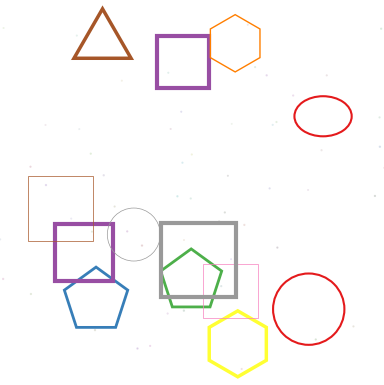[{"shape": "oval", "thickness": 1.5, "radius": 0.37, "center": [0.839, 0.698]}, {"shape": "circle", "thickness": 1.5, "radius": 0.46, "center": [0.802, 0.197]}, {"shape": "pentagon", "thickness": 2, "radius": 0.43, "center": [0.249, 0.22]}, {"shape": "pentagon", "thickness": 2, "radius": 0.42, "center": [0.497, 0.27]}, {"shape": "square", "thickness": 3, "radius": 0.33, "center": [0.475, 0.839]}, {"shape": "square", "thickness": 3, "radius": 0.37, "center": [0.218, 0.345]}, {"shape": "hexagon", "thickness": 1, "radius": 0.37, "center": [0.611, 0.888]}, {"shape": "hexagon", "thickness": 2.5, "radius": 0.43, "center": [0.618, 0.107]}, {"shape": "square", "thickness": 0.5, "radius": 0.42, "center": [0.156, 0.458]}, {"shape": "triangle", "thickness": 2.5, "radius": 0.43, "center": [0.266, 0.891]}, {"shape": "square", "thickness": 0.5, "radius": 0.36, "center": [0.598, 0.244]}, {"shape": "circle", "thickness": 0.5, "radius": 0.34, "center": [0.348, 0.391]}, {"shape": "square", "thickness": 3, "radius": 0.48, "center": [0.515, 0.324]}]